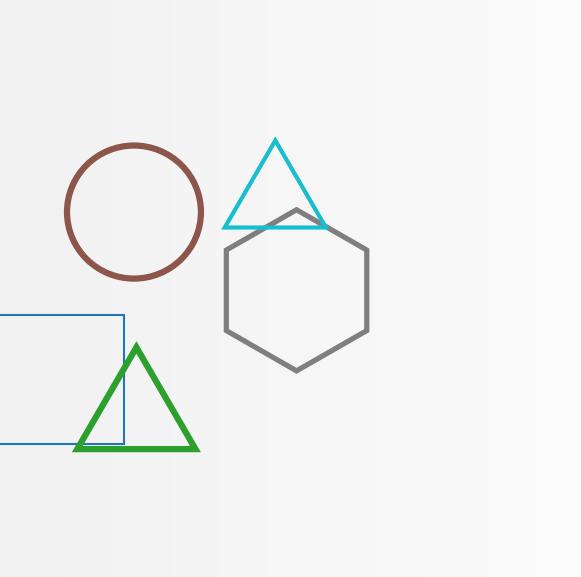[{"shape": "square", "thickness": 1, "radius": 0.56, "center": [0.101, 0.343]}, {"shape": "triangle", "thickness": 3, "radius": 0.59, "center": [0.235, 0.28]}, {"shape": "circle", "thickness": 3, "radius": 0.58, "center": [0.23, 0.632]}, {"shape": "hexagon", "thickness": 2.5, "radius": 0.7, "center": [0.51, 0.496]}, {"shape": "triangle", "thickness": 2, "radius": 0.5, "center": [0.474, 0.655]}]